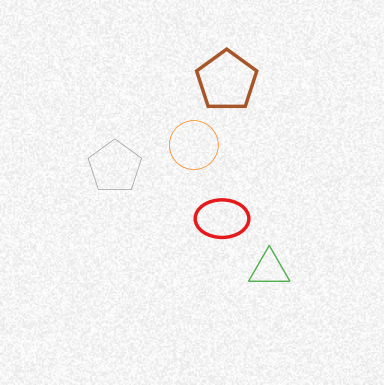[{"shape": "oval", "thickness": 2.5, "radius": 0.35, "center": [0.577, 0.432]}, {"shape": "triangle", "thickness": 1, "radius": 0.31, "center": [0.699, 0.3]}, {"shape": "circle", "thickness": 0.5, "radius": 0.32, "center": [0.503, 0.623]}, {"shape": "pentagon", "thickness": 2.5, "radius": 0.41, "center": [0.589, 0.79]}, {"shape": "pentagon", "thickness": 0.5, "radius": 0.36, "center": [0.298, 0.566]}]